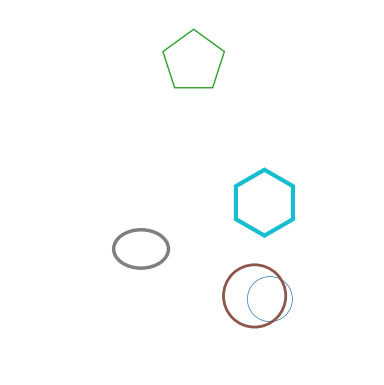[{"shape": "circle", "thickness": 0.5, "radius": 0.29, "center": [0.701, 0.223]}, {"shape": "pentagon", "thickness": 1, "radius": 0.42, "center": [0.503, 0.84]}, {"shape": "circle", "thickness": 2, "radius": 0.4, "center": [0.661, 0.231]}, {"shape": "oval", "thickness": 2.5, "radius": 0.36, "center": [0.366, 0.353]}, {"shape": "hexagon", "thickness": 3, "radius": 0.43, "center": [0.687, 0.474]}]